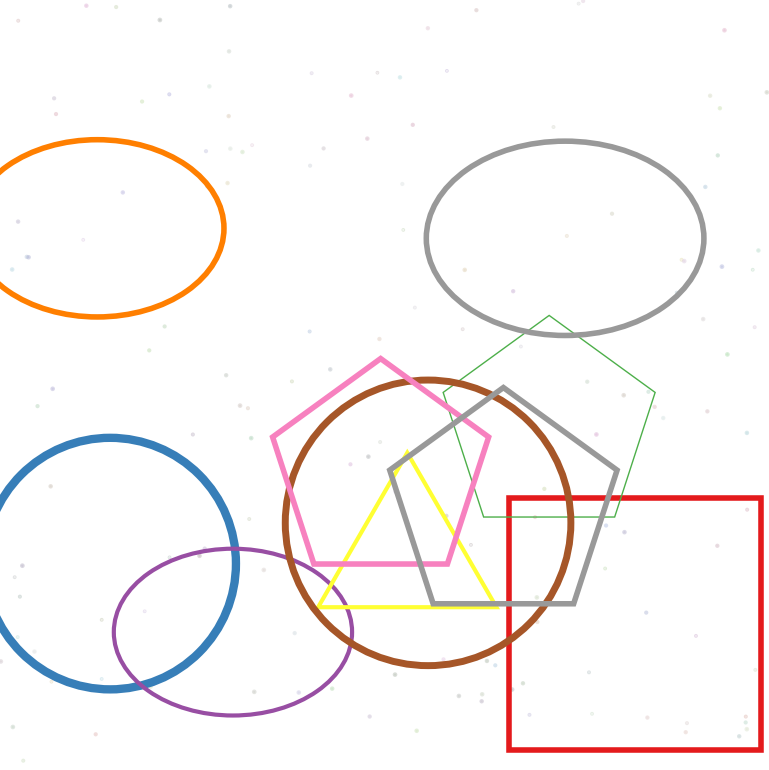[{"shape": "square", "thickness": 2, "radius": 0.82, "center": [0.825, 0.19]}, {"shape": "circle", "thickness": 3, "radius": 0.82, "center": [0.143, 0.268]}, {"shape": "pentagon", "thickness": 0.5, "radius": 0.72, "center": [0.713, 0.446]}, {"shape": "oval", "thickness": 1.5, "radius": 0.77, "center": [0.303, 0.179]}, {"shape": "oval", "thickness": 2, "radius": 0.82, "center": [0.126, 0.703]}, {"shape": "triangle", "thickness": 1.5, "radius": 0.67, "center": [0.529, 0.278]}, {"shape": "circle", "thickness": 2.5, "radius": 0.93, "center": [0.556, 0.321]}, {"shape": "pentagon", "thickness": 2, "radius": 0.74, "center": [0.494, 0.387]}, {"shape": "oval", "thickness": 2, "radius": 0.9, "center": [0.734, 0.69]}, {"shape": "pentagon", "thickness": 2, "radius": 0.78, "center": [0.654, 0.341]}]